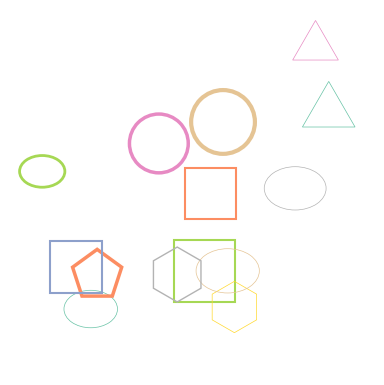[{"shape": "oval", "thickness": 0.5, "radius": 0.35, "center": [0.236, 0.197]}, {"shape": "triangle", "thickness": 0.5, "radius": 0.39, "center": [0.854, 0.71]}, {"shape": "square", "thickness": 1.5, "radius": 0.33, "center": [0.547, 0.498]}, {"shape": "pentagon", "thickness": 2.5, "radius": 0.34, "center": [0.252, 0.285]}, {"shape": "square", "thickness": 1.5, "radius": 0.34, "center": [0.198, 0.307]}, {"shape": "circle", "thickness": 2.5, "radius": 0.38, "center": [0.413, 0.627]}, {"shape": "triangle", "thickness": 0.5, "radius": 0.34, "center": [0.82, 0.878]}, {"shape": "square", "thickness": 1.5, "radius": 0.4, "center": [0.531, 0.295]}, {"shape": "oval", "thickness": 2, "radius": 0.29, "center": [0.11, 0.555]}, {"shape": "hexagon", "thickness": 0.5, "radius": 0.33, "center": [0.609, 0.203]}, {"shape": "oval", "thickness": 0.5, "radius": 0.41, "center": [0.591, 0.297]}, {"shape": "circle", "thickness": 3, "radius": 0.41, "center": [0.579, 0.683]}, {"shape": "oval", "thickness": 0.5, "radius": 0.4, "center": [0.767, 0.511]}, {"shape": "hexagon", "thickness": 1, "radius": 0.36, "center": [0.46, 0.287]}]